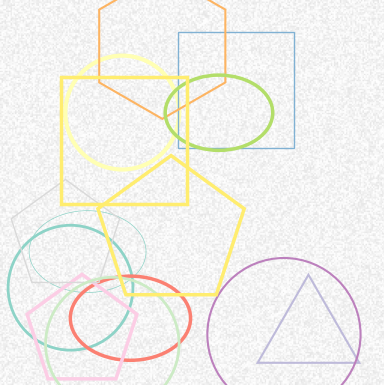[{"shape": "oval", "thickness": 0.5, "radius": 0.76, "center": [0.227, 0.347]}, {"shape": "circle", "thickness": 2, "radius": 0.81, "center": [0.183, 0.253]}, {"shape": "circle", "thickness": 3, "radius": 0.74, "center": [0.318, 0.708]}, {"shape": "triangle", "thickness": 1.5, "radius": 0.76, "center": [0.801, 0.134]}, {"shape": "oval", "thickness": 2.5, "radius": 0.78, "center": [0.339, 0.173]}, {"shape": "square", "thickness": 1, "radius": 0.76, "center": [0.613, 0.766]}, {"shape": "hexagon", "thickness": 1.5, "radius": 0.95, "center": [0.422, 0.88]}, {"shape": "oval", "thickness": 2.5, "radius": 0.7, "center": [0.569, 0.707]}, {"shape": "pentagon", "thickness": 2.5, "radius": 0.75, "center": [0.213, 0.137]}, {"shape": "pentagon", "thickness": 1, "radius": 0.74, "center": [0.17, 0.386]}, {"shape": "circle", "thickness": 1.5, "radius": 0.99, "center": [0.738, 0.131]}, {"shape": "circle", "thickness": 2, "radius": 0.87, "center": [0.292, 0.106]}, {"shape": "square", "thickness": 2.5, "radius": 0.82, "center": [0.322, 0.636]}, {"shape": "pentagon", "thickness": 2.5, "radius": 1.0, "center": [0.444, 0.396]}]